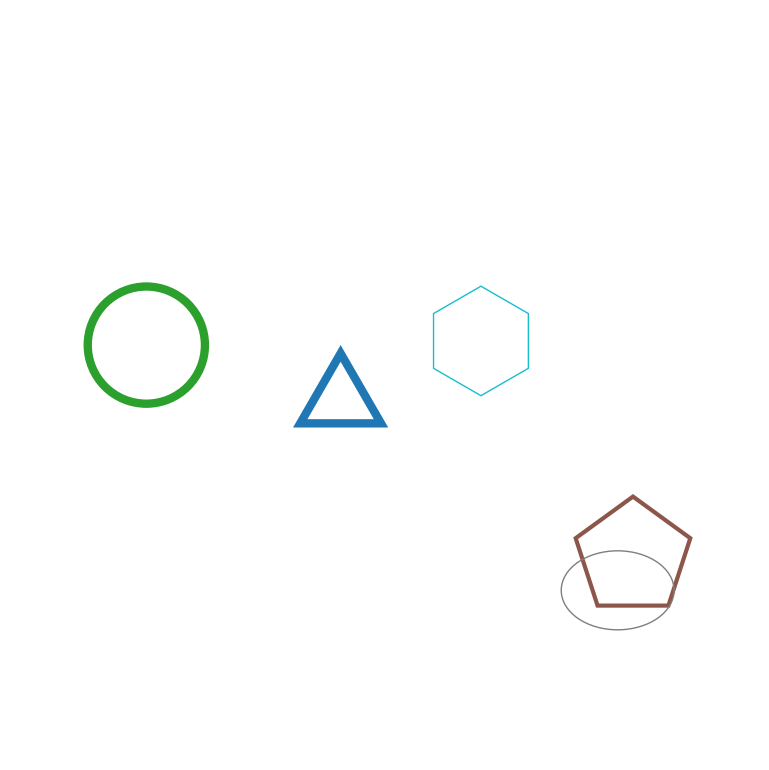[{"shape": "triangle", "thickness": 3, "radius": 0.3, "center": [0.442, 0.48]}, {"shape": "circle", "thickness": 3, "radius": 0.38, "center": [0.19, 0.552]}, {"shape": "pentagon", "thickness": 1.5, "radius": 0.39, "center": [0.822, 0.277]}, {"shape": "oval", "thickness": 0.5, "radius": 0.37, "center": [0.802, 0.233]}, {"shape": "hexagon", "thickness": 0.5, "radius": 0.36, "center": [0.625, 0.557]}]